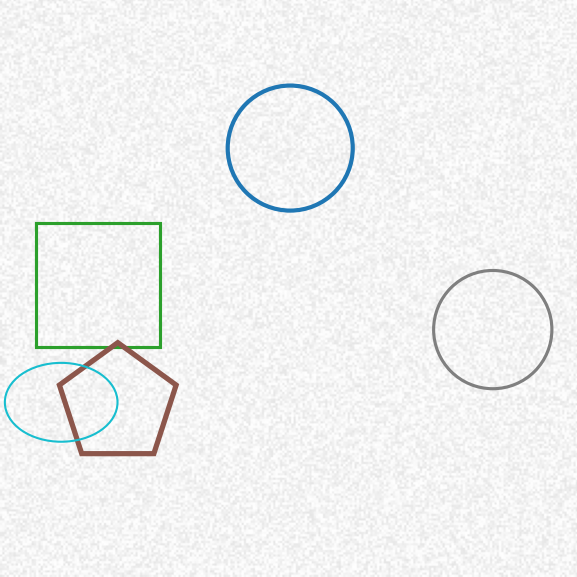[{"shape": "circle", "thickness": 2, "radius": 0.54, "center": [0.503, 0.743]}, {"shape": "square", "thickness": 1.5, "radius": 0.54, "center": [0.17, 0.506]}, {"shape": "pentagon", "thickness": 2.5, "radius": 0.53, "center": [0.204, 0.3]}, {"shape": "circle", "thickness": 1.5, "radius": 0.51, "center": [0.853, 0.428]}, {"shape": "oval", "thickness": 1, "radius": 0.49, "center": [0.106, 0.303]}]